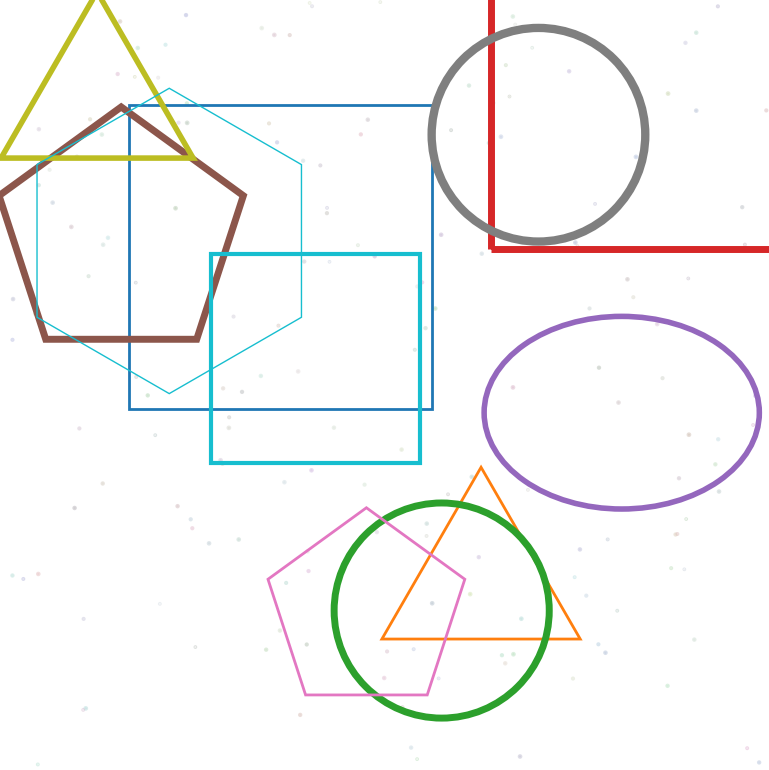[{"shape": "square", "thickness": 1, "radius": 0.99, "center": [0.364, 0.666]}, {"shape": "triangle", "thickness": 1, "radius": 0.74, "center": [0.625, 0.244]}, {"shape": "circle", "thickness": 2.5, "radius": 0.7, "center": [0.574, 0.207]}, {"shape": "square", "thickness": 2.5, "radius": 0.95, "center": [0.828, 0.866]}, {"shape": "oval", "thickness": 2, "radius": 0.89, "center": [0.807, 0.464]}, {"shape": "pentagon", "thickness": 2.5, "radius": 0.83, "center": [0.157, 0.694]}, {"shape": "pentagon", "thickness": 1, "radius": 0.67, "center": [0.476, 0.206]}, {"shape": "circle", "thickness": 3, "radius": 0.69, "center": [0.699, 0.825]}, {"shape": "triangle", "thickness": 2, "radius": 0.72, "center": [0.126, 0.867]}, {"shape": "hexagon", "thickness": 0.5, "radius": 0.99, "center": [0.22, 0.687]}, {"shape": "square", "thickness": 1.5, "radius": 0.68, "center": [0.409, 0.534]}]